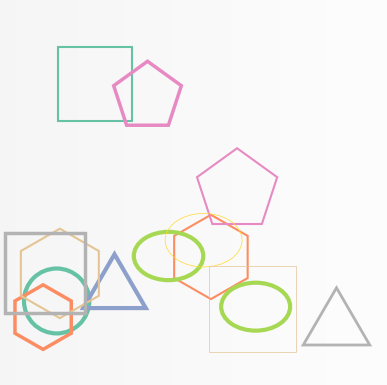[{"shape": "square", "thickness": 1.5, "radius": 0.48, "center": [0.245, 0.782]}, {"shape": "circle", "thickness": 3, "radius": 0.42, "center": [0.146, 0.218]}, {"shape": "hexagon", "thickness": 2.5, "radius": 0.42, "center": [0.111, 0.176]}, {"shape": "hexagon", "thickness": 1.5, "radius": 0.55, "center": [0.544, 0.333]}, {"shape": "triangle", "thickness": 3, "radius": 0.47, "center": [0.296, 0.246]}, {"shape": "pentagon", "thickness": 2.5, "radius": 0.46, "center": [0.381, 0.749]}, {"shape": "pentagon", "thickness": 1.5, "radius": 0.54, "center": [0.612, 0.506]}, {"shape": "oval", "thickness": 3, "radius": 0.45, "center": [0.435, 0.335]}, {"shape": "oval", "thickness": 3, "radius": 0.44, "center": [0.66, 0.203]}, {"shape": "oval", "thickness": 0.5, "radius": 0.5, "center": [0.525, 0.376]}, {"shape": "square", "thickness": 0.5, "radius": 0.56, "center": [0.651, 0.198]}, {"shape": "hexagon", "thickness": 1.5, "radius": 0.58, "center": [0.154, 0.29]}, {"shape": "square", "thickness": 2.5, "radius": 0.52, "center": [0.116, 0.291]}, {"shape": "triangle", "thickness": 2, "radius": 0.5, "center": [0.868, 0.153]}]